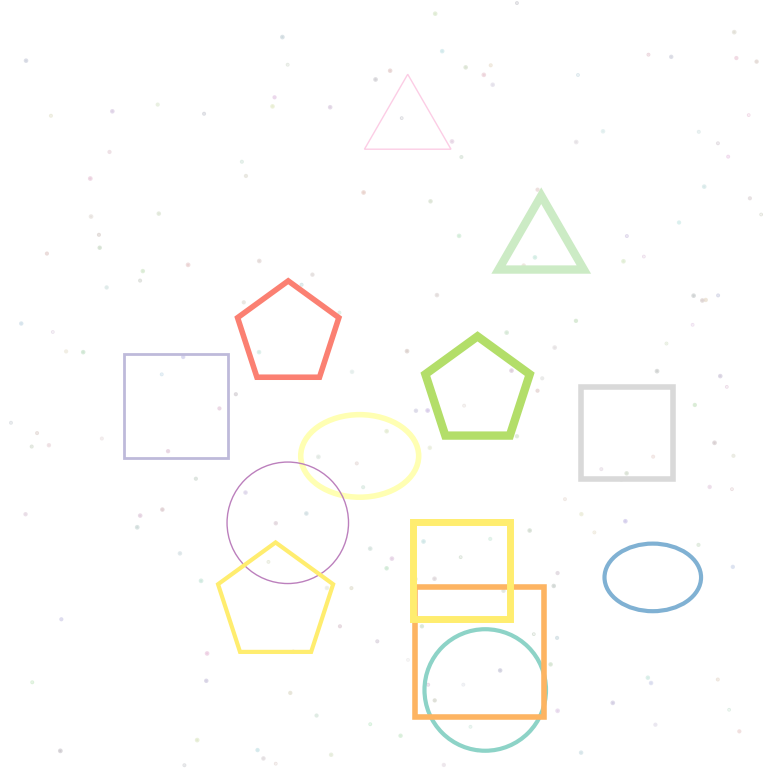[{"shape": "circle", "thickness": 1.5, "radius": 0.39, "center": [0.63, 0.104]}, {"shape": "oval", "thickness": 2, "radius": 0.38, "center": [0.467, 0.408]}, {"shape": "square", "thickness": 1, "radius": 0.34, "center": [0.228, 0.473]}, {"shape": "pentagon", "thickness": 2, "radius": 0.35, "center": [0.374, 0.566]}, {"shape": "oval", "thickness": 1.5, "radius": 0.31, "center": [0.848, 0.25]}, {"shape": "square", "thickness": 2, "radius": 0.42, "center": [0.623, 0.153]}, {"shape": "pentagon", "thickness": 3, "radius": 0.36, "center": [0.62, 0.492]}, {"shape": "triangle", "thickness": 0.5, "radius": 0.32, "center": [0.53, 0.839]}, {"shape": "square", "thickness": 2, "radius": 0.3, "center": [0.814, 0.438]}, {"shape": "circle", "thickness": 0.5, "radius": 0.39, "center": [0.374, 0.321]}, {"shape": "triangle", "thickness": 3, "radius": 0.32, "center": [0.703, 0.682]}, {"shape": "square", "thickness": 2.5, "radius": 0.31, "center": [0.6, 0.259]}, {"shape": "pentagon", "thickness": 1.5, "radius": 0.39, "center": [0.358, 0.217]}]